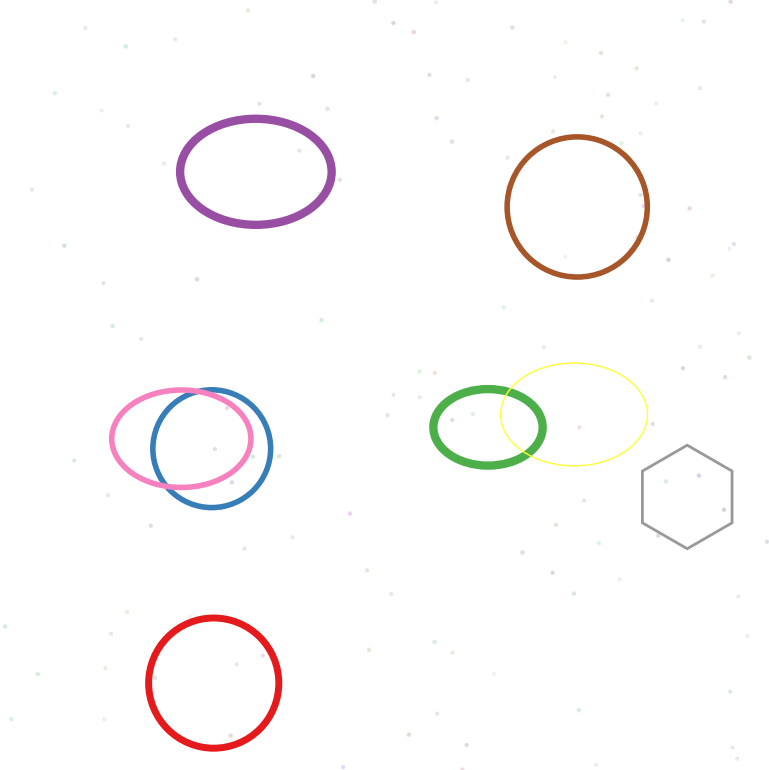[{"shape": "circle", "thickness": 2.5, "radius": 0.42, "center": [0.278, 0.113]}, {"shape": "circle", "thickness": 2, "radius": 0.38, "center": [0.275, 0.417]}, {"shape": "oval", "thickness": 3, "radius": 0.35, "center": [0.634, 0.445]}, {"shape": "oval", "thickness": 3, "radius": 0.49, "center": [0.332, 0.777]}, {"shape": "oval", "thickness": 0.5, "radius": 0.48, "center": [0.746, 0.462]}, {"shape": "circle", "thickness": 2, "radius": 0.46, "center": [0.75, 0.731]}, {"shape": "oval", "thickness": 2, "radius": 0.45, "center": [0.235, 0.43]}, {"shape": "hexagon", "thickness": 1, "radius": 0.34, "center": [0.893, 0.355]}]